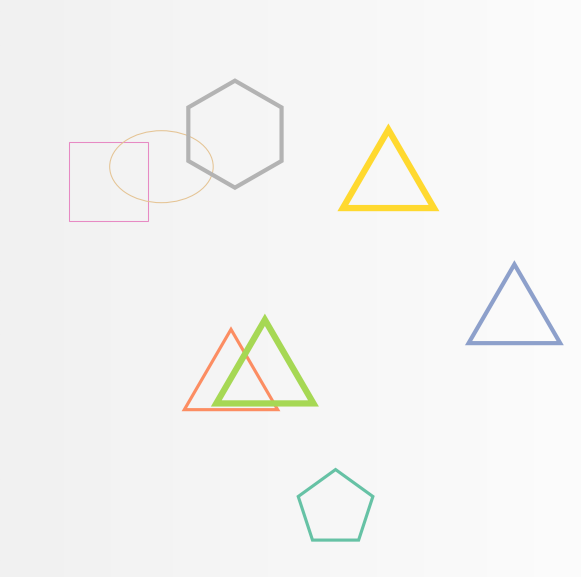[{"shape": "pentagon", "thickness": 1.5, "radius": 0.34, "center": [0.577, 0.119]}, {"shape": "triangle", "thickness": 1.5, "radius": 0.46, "center": [0.397, 0.336]}, {"shape": "triangle", "thickness": 2, "radius": 0.45, "center": [0.885, 0.45]}, {"shape": "square", "thickness": 0.5, "radius": 0.34, "center": [0.187, 0.685]}, {"shape": "triangle", "thickness": 3, "radius": 0.48, "center": [0.456, 0.349]}, {"shape": "triangle", "thickness": 3, "radius": 0.45, "center": [0.668, 0.684]}, {"shape": "oval", "thickness": 0.5, "radius": 0.45, "center": [0.278, 0.71]}, {"shape": "hexagon", "thickness": 2, "radius": 0.46, "center": [0.404, 0.767]}]